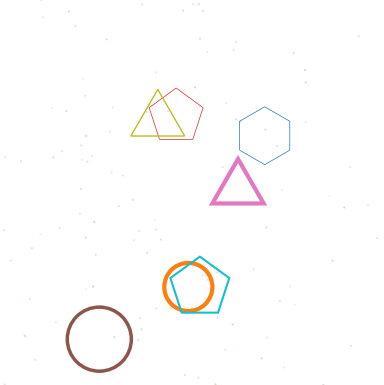[{"shape": "hexagon", "thickness": 0.5, "radius": 0.38, "center": [0.688, 0.647]}, {"shape": "circle", "thickness": 3, "radius": 0.31, "center": [0.489, 0.255]}, {"shape": "pentagon", "thickness": 0.5, "radius": 0.37, "center": [0.458, 0.698]}, {"shape": "circle", "thickness": 2.5, "radius": 0.42, "center": [0.258, 0.119]}, {"shape": "triangle", "thickness": 3, "radius": 0.38, "center": [0.618, 0.51]}, {"shape": "triangle", "thickness": 1, "radius": 0.4, "center": [0.41, 0.687]}, {"shape": "pentagon", "thickness": 1.5, "radius": 0.4, "center": [0.519, 0.253]}]